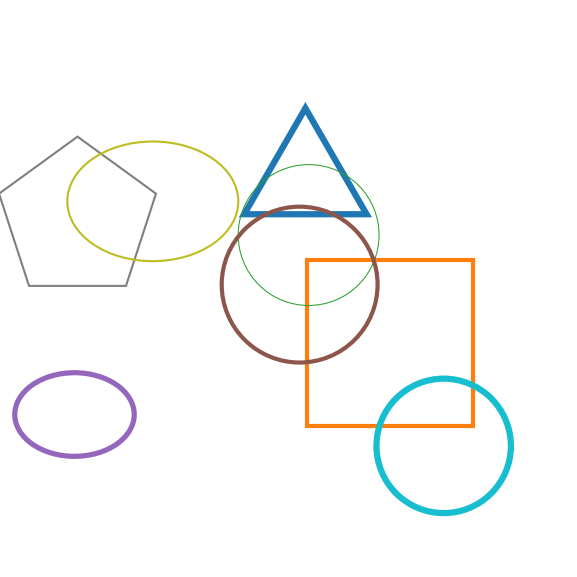[{"shape": "triangle", "thickness": 3, "radius": 0.61, "center": [0.529, 0.689]}, {"shape": "square", "thickness": 2, "radius": 0.72, "center": [0.675, 0.405]}, {"shape": "circle", "thickness": 0.5, "radius": 0.61, "center": [0.534, 0.592]}, {"shape": "oval", "thickness": 2.5, "radius": 0.52, "center": [0.129, 0.281]}, {"shape": "circle", "thickness": 2, "radius": 0.67, "center": [0.519, 0.506]}, {"shape": "pentagon", "thickness": 1, "radius": 0.71, "center": [0.134, 0.62]}, {"shape": "oval", "thickness": 1, "radius": 0.74, "center": [0.265, 0.651]}, {"shape": "circle", "thickness": 3, "radius": 0.58, "center": [0.768, 0.227]}]